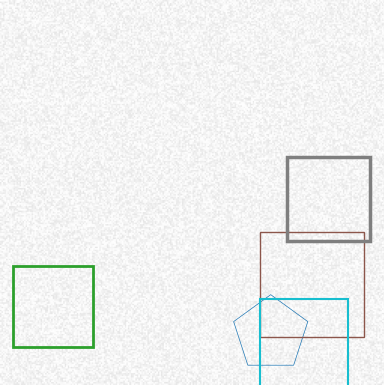[{"shape": "pentagon", "thickness": 0.5, "radius": 0.51, "center": [0.703, 0.133]}, {"shape": "square", "thickness": 2, "radius": 0.52, "center": [0.137, 0.203]}, {"shape": "square", "thickness": 1, "radius": 0.68, "center": [0.81, 0.262]}, {"shape": "square", "thickness": 2.5, "radius": 0.54, "center": [0.853, 0.483]}, {"shape": "square", "thickness": 1.5, "radius": 0.57, "center": [0.79, 0.108]}]